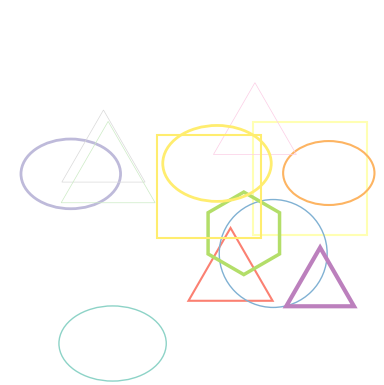[{"shape": "oval", "thickness": 1, "radius": 0.7, "center": [0.292, 0.108]}, {"shape": "square", "thickness": 1.5, "radius": 0.74, "center": [0.806, 0.537]}, {"shape": "oval", "thickness": 2, "radius": 0.65, "center": [0.184, 0.548]}, {"shape": "triangle", "thickness": 1.5, "radius": 0.63, "center": [0.599, 0.282]}, {"shape": "circle", "thickness": 1, "radius": 0.7, "center": [0.71, 0.342]}, {"shape": "oval", "thickness": 1.5, "radius": 0.59, "center": [0.854, 0.551]}, {"shape": "hexagon", "thickness": 2.5, "radius": 0.54, "center": [0.633, 0.394]}, {"shape": "triangle", "thickness": 0.5, "radius": 0.62, "center": [0.662, 0.661]}, {"shape": "triangle", "thickness": 0.5, "radius": 0.62, "center": [0.269, 0.589]}, {"shape": "triangle", "thickness": 3, "radius": 0.51, "center": [0.831, 0.255]}, {"shape": "triangle", "thickness": 0.5, "radius": 0.7, "center": [0.281, 0.544]}, {"shape": "square", "thickness": 1.5, "radius": 0.67, "center": [0.543, 0.516]}, {"shape": "oval", "thickness": 2, "radius": 0.7, "center": [0.564, 0.576]}]